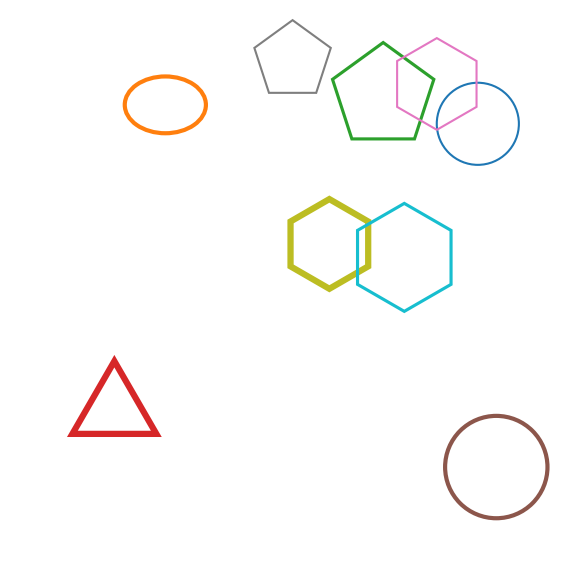[{"shape": "circle", "thickness": 1, "radius": 0.36, "center": [0.827, 0.785]}, {"shape": "oval", "thickness": 2, "radius": 0.35, "center": [0.286, 0.818]}, {"shape": "pentagon", "thickness": 1.5, "radius": 0.46, "center": [0.664, 0.833]}, {"shape": "triangle", "thickness": 3, "radius": 0.42, "center": [0.198, 0.29]}, {"shape": "circle", "thickness": 2, "radius": 0.44, "center": [0.859, 0.19]}, {"shape": "hexagon", "thickness": 1, "radius": 0.4, "center": [0.756, 0.854]}, {"shape": "pentagon", "thickness": 1, "radius": 0.35, "center": [0.507, 0.895]}, {"shape": "hexagon", "thickness": 3, "radius": 0.39, "center": [0.57, 0.577]}, {"shape": "hexagon", "thickness": 1.5, "radius": 0.47, "center": [0.7, 0.553]}]